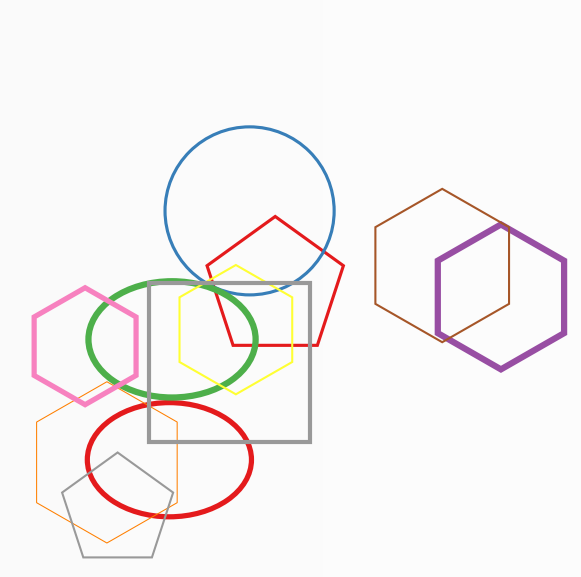[{"shape": "oval", "thickness": 2.5, "radius": 0.71, "center": [0.291, 0.203]}, {"shape": "pentagon", "thickness": 1.5, "radius": 0.62, "center": [0.473, 0.501]}, {"shape": "circle", "thickness": 1.5, "radius": 0.73, "center": [0.429, 0.634]}, {"shape": "oval", "thickness": 3, "radius": 0.72, "center": [0.296, 0.411]}, {"shape": "hexagon", "thickness": 3, "radius": 0.63, "center": [0.862, 0.485]}, {"shape": "hexagon", "thickness": 0.5, "radius": 0.7, "center": [0.184, 0.198]}, {"shape": "hexagon", "thickness": 1, "radius": 0.56, "center": [0.406, 0.428]}, {"shape": "hexagon", "thickness": 1, "radius": 0.66, "center": [0.761, 0.539]}, {"shape": "hexagon", "thickness": 2.5, "radius": 0.51, "center": [0.146, 0.4]}, {"shape": "square", "thickness": 2, "radius": 0.69, "center": [0.395, 0.372]}, {"shape": "pentagon", "thickness": 1, "radius": 0.5, "center": [0.202, 0.115]}]